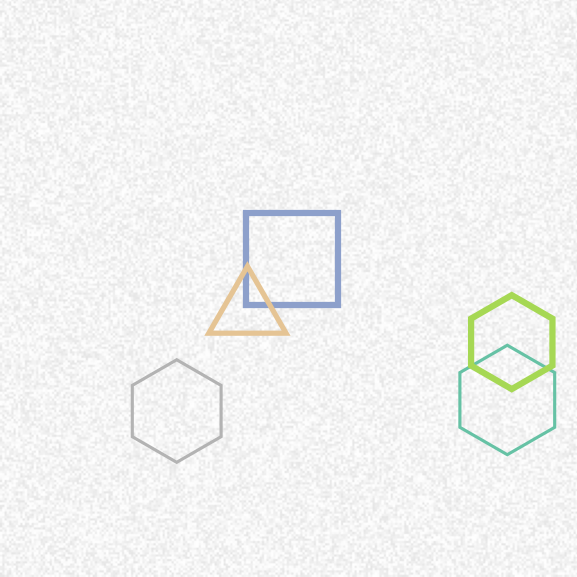[{"shape": "hexagon", "thickness": 1.5, "radius": 0.47, "center": [0.878, 0.307]}, {"shape": "square", "thickness": 3, "radius": 0.4, "center": [0.505, 0.551]}, {"shape": "hexagon", "thickness": 3, "radius": 0.41, "center": [0.886, 0.407]}, {"shape": "triangle", "thickness": 2.5, "radius": 0.39, "center": [0.428, 0.461]}, {"shape": "hexagon", "thickness": 1.5, "radius": 0.44, "center": [0.306, 0.287]}]